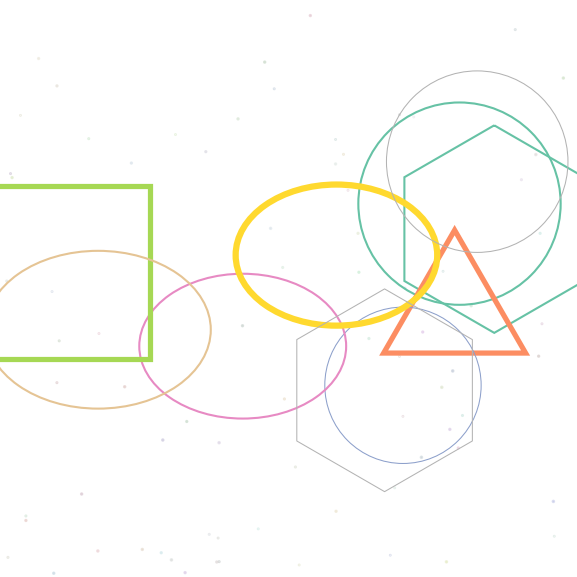[{"shape": "hexagon", "thickness": 1, "radius": 0.9, "center": [0.856, 0.602]}, {"shape": "circle", "thickness": 1, "radius": 0.88, "center": [0.796, 0.647]}, {"shape": "triangle", "thickness": 2.5, "radius": 0.71, "center": [0.787, 0.459]}, {"shape": "circle", "thickness": 0.5, "radius": 0.68, "center": [0.698, 0.332]}, {"shape": "oval", "thickness": 1, "radius": 0.9, "center": [0.42, 0.4]}, {"shape": "square", "thickness": 2.5, "radius": 0.75, "center": [0.11, 0.527]}, {"shape": "oval", "thickness": 3, "radius": 0.87, "center": [0.583, 0.557]}, {"shape": "oval", "thickness": 1, "radius": 0.98, "center": [0.17, 0.428]}, {"shape": "circle", "thickness": 0.5, "radius": 0.79, "center": [0.826, 0.719]}, {"shape": "hexagon", "thickness": 0.5, "radius": 0.88, "center": [0.666, 0.323]}]